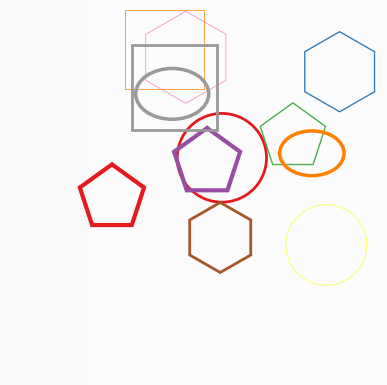[{"shape": "circle", "thickness": 2, "radius": 0.58, "center": [0.573, 0.59]}, {"shape": "pentagon", "thickness": 3, "radius": 0.44, "center": [0.289, 0.486]}, {"shape": "hexagon", "thickness": 1, "radius": 0.52, "center": [0.876, 0.814]}, {"shape": "pentagon", "thickness": 1, "radius": 0.44, "center": [0.756, 0.644]}, {"shape": "pentagon", "thickness": 3, "radius": 0.45, "center": [0.534, 0.578]}, {"shape": "oval", "thickness": 2.5, "radius": 0.42, "center": [0.805, 0.602]}, {"shape": "square", "thickness": 0.5, "radius": 0.51, "center": [0.424, 0.871]}, {"shape": "circle", "thickness": 0.5, "radius": 0.52, "center": [0.842, 0.364]}, {"shape": "hexagon", "thickness": 2, "radius": 0.45, "center": [0.568, 0.383]}, {"shape": "hexagon", "thickness": 0.5, "radius": 0.6, "center": [0.48, 0.851]}, {"shape": "square", "thickness": 2, "radius": 0.55, "center": [0.45, 0.772]}, {"shape": "oval", "thickness": 2.5, "radius": 0.47, "center": [0.444, 0.756]}]